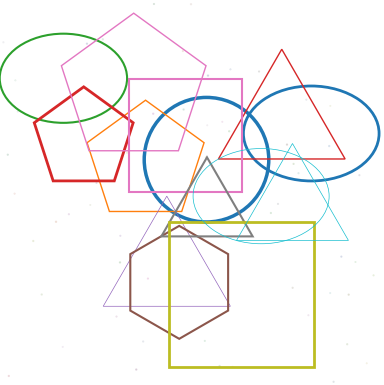[{"shape": "oval", "thickness": 2, "radius": 0.88, "center": [0.808, 0.653]}, {"shape": "circle", "thickness": 2.5, "radius": 0.81, "center": [0.536, 0.585]}, {"shape": "pentagon", "thickness": 1, "radius": 0.8, "center": [0.378, 0.58]}, {"shape": "oval", "thickness": 1.5, "radius": 0.83, "center": [0.165, 0.797]}, {"shape": "triangle", "thickness": 1, "radius": 0.95, "center": [0.732, 0.682]}, {"shape": "pentagon", "thickness": 2, "radius": 0.68, "center": [0.217, 0.639]}, {"shape": "triangle", "thickness": 0.5, "radius": 0.95, "center": [0.433, 0.3]}, {"shape": "hexagon", "thickness": 1.5, "radius": 0.73, "center": [0.465, 0.267]}, {"shape": "pentagon", "thickness": 1, "radius": 0.99, "center": [0.347, 0.768]}, {"shape": "square", "thickness": 1.5, "radius": 0.73, "center": [0.481, 0.647]}, {"shape": "triangle", "thickness": 1.5, "radius": 0.68, "center": [0.538, 0.454]}, {"shape": "square", "thickness": 2, "radius": 0.94, "center": [0.627, 0.235]}, {"shape": "triangle", "thickness": 0.5, "radius": 0.84, "center": [0.76, 0.459]}, {"shape": "oval", "thickness": 0.5, "radius": 0.88, "center": [0.678, 0.491]}]